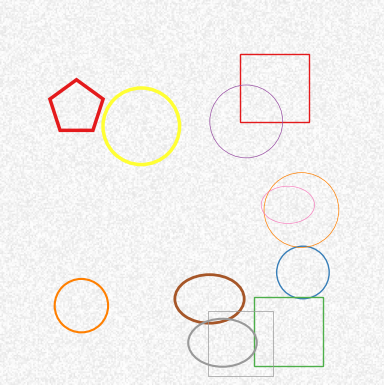[{"shape": "square", "thickness": 1, "radius": 0.44, "center": [0.713, 0.772]}, {"shape": "pentagon", "thickness": 2.5, "radius": 0.36, "center": [0.199, 0.72]}, {"shape": "circle", "thickness": 1, "radius": 0.34, "center": [0.787, 0.292]}, {"shape": "square", "thickness": 1, "radius": 0.45, "center": [0.748, 0.14]}, {"shape": "circle", "thickness": 0.5, "radius": 0.47, "center": [0.64, 0.685]}, {"shape": "circle", "thickness": 0.5, "radius": 0.49, "center": [0.783, 0.455]}, {"shape": "circle", "thickness": 1.5, "radius": 0.35, "center": [0.211, 0.206]}, {"shape": "circle", "thickness": 2.5, "radius": 0.5, "center": [0.367, 0.672]}, {"shape": "oval", "thickness": 2, "radius": 0.45, "center": [0.544, 0.224]}, {"shape": "oval", "thickness": 0.5, "radius": 0.35, "center": [0.748, 0.468]}, {"shape": "oval", "thickness": 1.5, "radius": 0.44, "center": [0.578, 0.11]}, {"shape": "square", "thickness": 0.5, "radius": 0.42, "center": [0.625, 0.107]}]